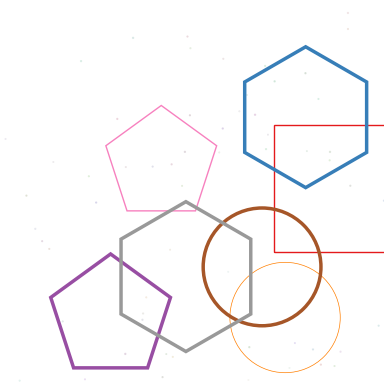[{"shape": "square", "thickness": 1, "radius": 0.82, "center": [0.876, 0.51]}, {"shape": "hexagon", "thickness": 2.5, "radius": 0.91, "center": [0.794, 0.696]}, {"shape": "pentagon", "thickness": 2.5, "radius": 0.82, "center": [0.287, 0.177]}, {"shape": "circle", "thickness": 0.5, "radius": 0.72, "center": [0.74, 0.175]}, {"shape": "circle", "thickness": 2.5, "radius": 0.76, "center": [0.681, 0.307]}, {"shape": "pentagon", "thickness": 1, "radius": 0.76, "center": [0.419, 0.575]}, {"shape": "hexagon", "thickness": 2.5, "radius": 0.97, "center": [0.483, 0.282]}]